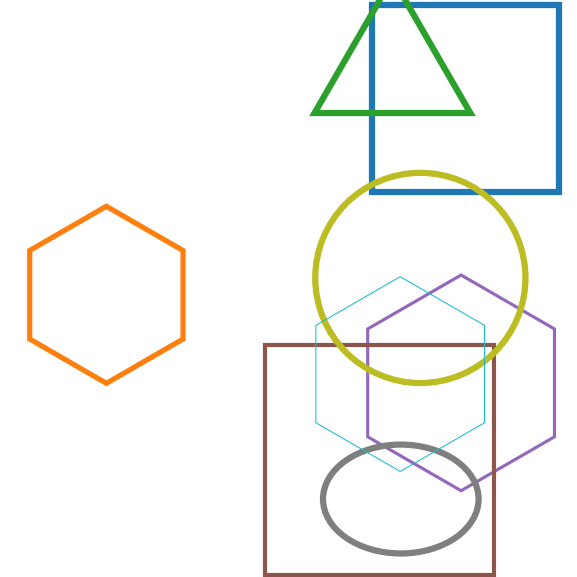[{"shape": "square", "thickness": 3, "radius": 0.81, "center": [0.805, 0.829]}, {"shape": "hexagon", "thickness": 2.5, "radius": 0.77, "center": [0.184, 0.489]}, {"shape": "triangle", "thickness": 3, "radius": 0.78, "center": [0.68, 0.881]}, {"shape": "hexagon", "thickness": 1.5, "radius": 0.93, "center": [0.798, 0.336]}, {"shape": "square", "thickness": 2, "radius": 0.99, "center": [0.657, 0.203]}, {"shape": "oval", "thickness": 3, "radius": 0.67, "center": [0.694, 0.135]}, {"shape": "circle", "thickness": 3, "radius": 0.91, "center": [0.728, 0.518]}, {"shape": "hexagon", "thickness": 0.5, "radius": 0.84, "center": [0.693, 0.351]}]